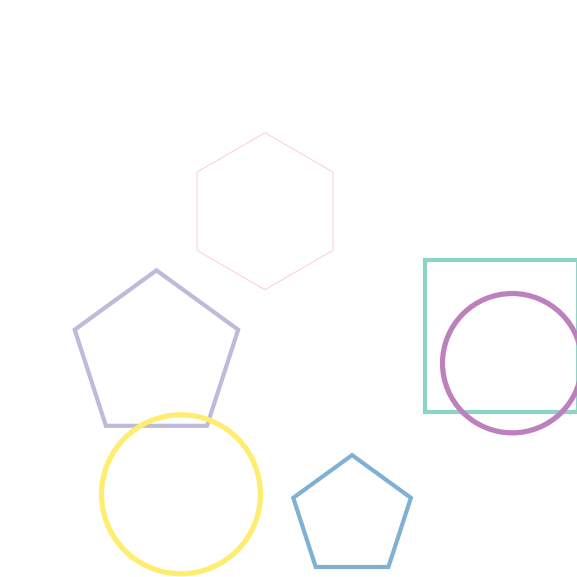[{"shape": "square", "thickness": 2, "radius": 0.66, "center": [0.868, 0.417]}, {"shape": "pentagon", "thickness": 2, "radius": 0.74, "center": [0.271, 0.382]}, {"shape": "pentagon", "thickness": 2, "radius": 0.54, "center": [0.61, 0.104]}, {"shape": "hexagon", "thickness": 0.5, "radius": 0.68, "center": [0.459, 0.633]}, {"shape": "circle", "thickness": 2.5, "radius": 0.6, "center": [0.887, 0.37]}, {"shape": "circle", "thickness": 2.5, "radius": 0.69, "center": [0.313, 0.143]}]